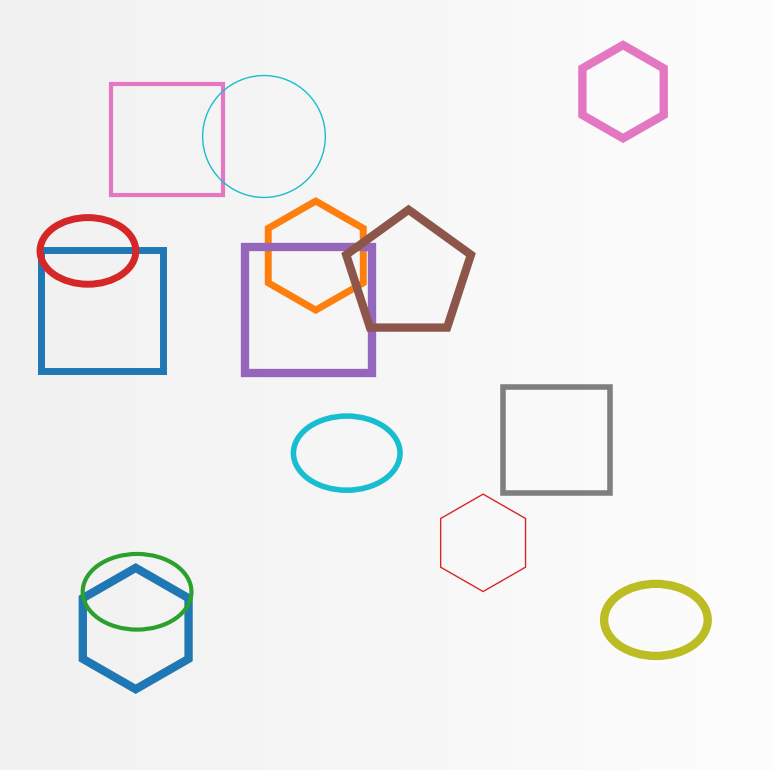[{"shape": "square", "thickness": 2.5, "radius": 0.39, "center": [0.132, 0.597]}, {"shape": "hexagon", "thickness": 3, "radius": 0.39, "center": [0.175, 0.184]}, {"shape": "hexagon", "thickness": 2.5, "radius": 0.35, "center": [0.407, 0.668]}, {"shape": "oval", "thickness": 1.5, "radius": 0.35, "center": [0.177, 0.231]}, {"shape": "hexagon", "thickness": 0.5, "radius": 0.32, "center": [0.623, 0.295]}, {"shape": "oval", "thickness": 2.5, "radius": 0.31, "center": [0.113, 0.674]}, {"shape": "square", "thickness": 3, "radius": 0.41, "center": [0.398, 0.597]}, {"shape": "pentagon", "thickness": 3, "radius": 0.42, "center": [0.527, 0.643]}, {"shape": "hexagon", "thickness": 3, "radius": 0.3, "center": [0.804, 0.881]}, {"shape": "square", "thickness": 1.5, "radius": 0.36, "center": [0.215, 0.819]}, {"shape": "square", "thickness": 2, "radius": 0.34, "center": [0.718, 0.429]}, {"shape": "oval", "thickness": 3, "radius": 0.33, "center": [0.846, 0.195]}, {"shape": "oval", "thickness": 2, "radius": 0.34, "center": [0.447, 0.412]}, {"shape": "circle", "thickness": 0.5, "radius": 0.4, "center": [0.341, 0.823]}]